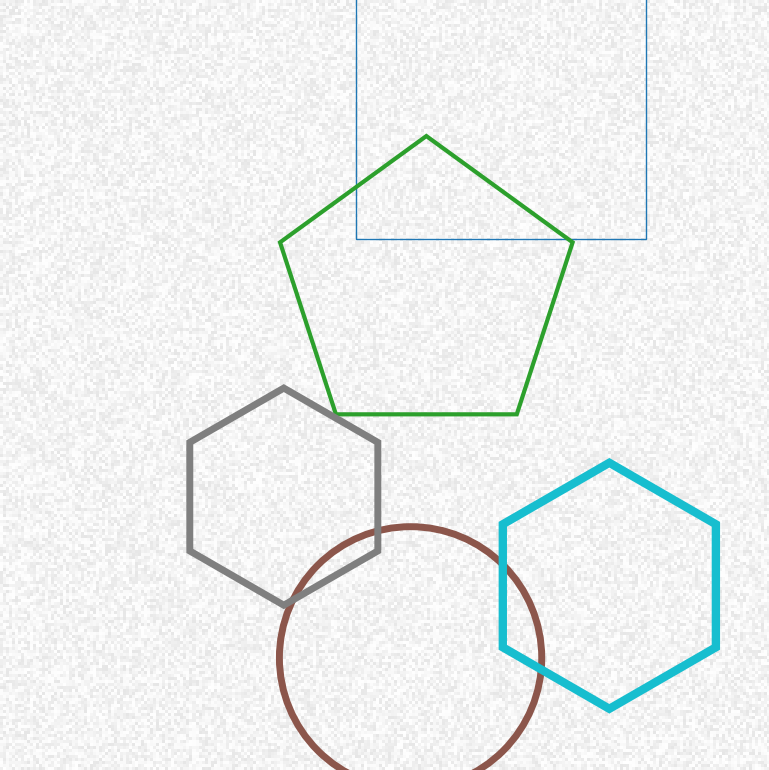[{"shape": "square", "thickness": 0.5, "radius": 0.94, "center": [0.651, 0.878]}, {"shape": "pentagon", "thickness": 1.5, "radius": 1.0, "center": [0.554, 0.624]}, {"shape": "circle", "thickness": 2.5, "radius": 0.85, "center": [0.533, 0.146]}, {"shape": "hexagon", "thickness": 2.5, "radius": 0.7, "center": [0.369, 0.355]}, {"shape": "hexagon", "thickness": 3, "radius": 0.8, "center": [0.791, 0.239]}]